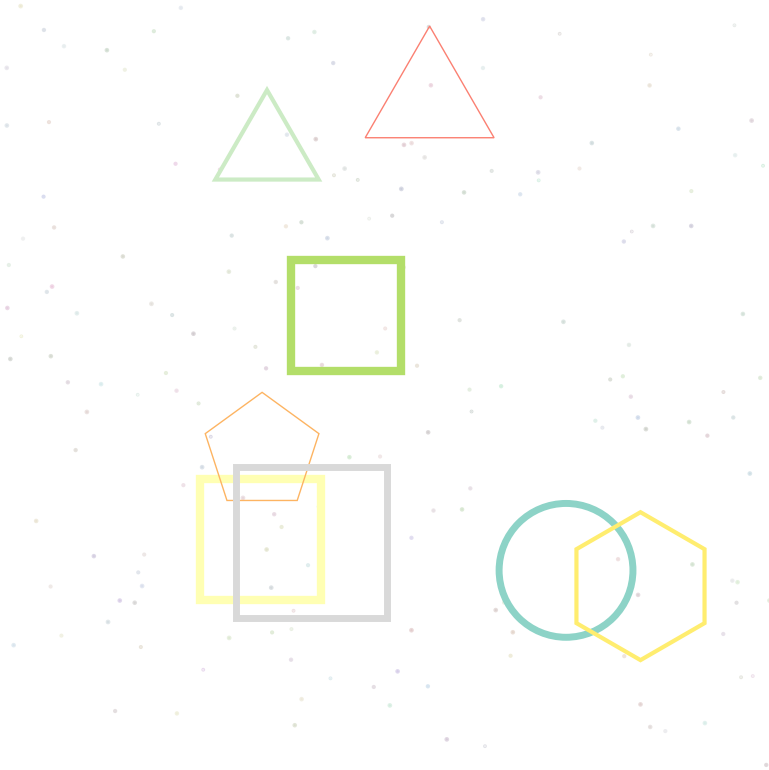[{"shape": "circle", "thickness": 2.5, "radius": 0.43, "center": [0.735, 0.259]}, {"shape": "square", "thickness": 3, "radius": 0.39, "center": [0.338, 0.299]}, {"shape": "triangle", "thickness": 0.5, "radius": 0.48, "center": [0.558, 0.869]}, {"shape": "pentagon", "thickness": 0.5, "radius": 0.39, "center": [0.34, 0.413]}, {"shape": "square", "thickness": 3, "radius": 0.36, "center": [0.449, 0.59]}, {"shape": "square", "thickness": 2.5, "radius": 0.49, "center": [0.404, 0.296]}, {"shape": "triangle", "thickness": 1.5, "radius": 0.39, "center": [0.347, 0.806]}, {"shape": "hexagon", "thickness": 1.5, "radius": 0.48, "center": [0.832, 0.239]}]